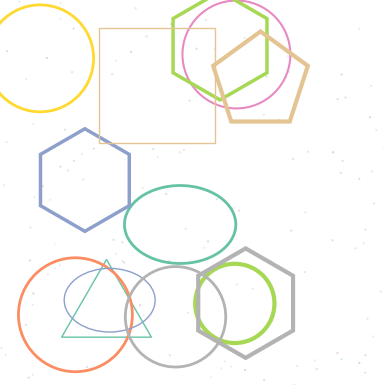[{"shape": "oval", "thickness": 2, "radius": 0.72, "center": [0.468, 0.417]}, {"shape": "triangle", "thickness": 1, "radius": 0.67, "center": [0.277, 0.192]}, {"shape": "circle", "thickness": 2, "radius": 0.74, "center": [0.196, 0.182]}, {"shape": "hexagon", "thickness": 2.5, "radius": 0.67, "center": [0.22, 0.532]}, {"shape": "oval", "thickness": 1, "radius": 0.59, "center": [0.285, 0.22]}, {"shape": "circle", "thickness": 1.5, "radius": 0.7, "center": [0.614, 0.859]}, {"shape": "circle", "thickness": 3, "radius": 0.51, "center": [0.61, 0.212]}, {"shape": "hexagon", "thickness": 2.5, "radius": 0.7, "center": [0.571, 0.881]}, {"shape": "circle", "thickness": 2, "radius": 0.69, "center": [0.104, 0.848]}, {"shape": "pentagon", "thickness": 3, "radius": 0.65, "center": [0.677, 0.789]}, {"shape": "square", "thickness": 1, "radius": 0.75, "center": [0.408, 0.778]}, {"shape": "circle", "thickness": 2, "radius": 0.65, "center": [0.456, 0.177]}, {"shape": "hexagon", "thickness": 3, "radius": 0.71, "center": [0.638, 0.213]}]